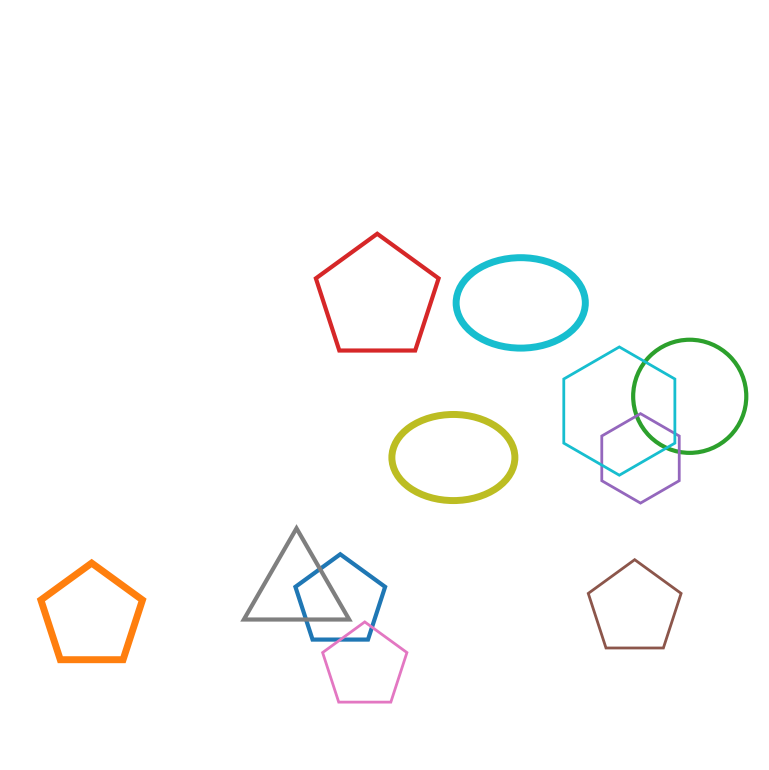[{"shape": "pentagon", "thickness": 1.5, "radius": 0.31, "center": [0.442, 0.219]}, {"shape": "pentagon", "thickness": 2.5, "radius": 0.35, "center": [0.119, 0.199]}, {"shape": "circle", "thickness": 1.5, "radius": 0.37, "center": [0.896, 0.485]}, {"shape": "pentagon", "thickness": 1.5, "radius": 0.42, "center": [0.49, 0.613]}, {"shape": "hexagon", "thickness": 1, "radius": 0.29, "center": [0.832, 0.405]}, {"shape": "pentagon", "thickness": 1, "radius": 0.32, "center": [0.824, 0.21]}, {"shape": "pentagon", "thickness": 1, "radius": 0.29, "center": [0.474, 0.135]}, {"shape": "triangle", "thickness": 1.5, "radius": 0.39, "center": [0.385, 0.235]}, {"shape": "oval", "thickness": 2.5, "radius": 0.4, "center": [0.589, 0.406]}, {"shape": "hexagon", "thickness": 1, "radius": 0.42, "center": [0.804, 0.466]}, {"shape": "oval", "thickness": 2.5, "radius": 0.42, "center": [0.676, 0.607]}]